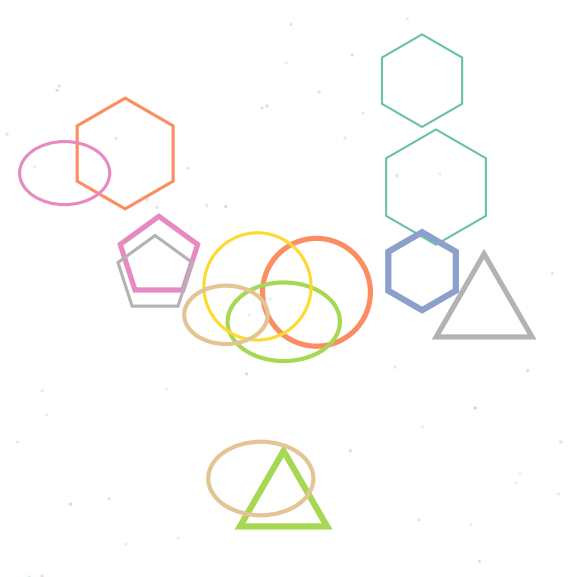[{"shape": "hexagon", "thickness": 1, "radius": 0.4, "center": [0.731, 0.859]}, {"shape": "hexagon", "thickness": 1, "radius": 0.5, "center": [0.755, 0.675]}, {"shape": "hexagon", "thickness": 1.5, "radius": 0.48, "center": [0.217, 0.733]}, {"shape": "circle", "thickness": 2.5, "radius": 0.47, "center": [0.548, 0.493]}, {"shape": "hexagon", "thickness": 3, "radius": 0.34, "center": [0.731, 0.53]}, {"shape": "oval", "thickness": 1.5, "radius": 0.39, "center": [0.112, 0.699]}, {"shape": "pentagon", "thickness": 2.5, "radius": 0.35, "center": [0.275, 0.554]}, {"shape": "triangle", "thickness": 3, "radius": 0.44, "center": [0.491, 0.131]}, {"shape": "oval", "thickness": 2, "radius": 0.49, "center": [0.491, 0.442]}, {"shape": "circle", "thickness": 1.5, "radius": 0.46, "center": [0.446, 0.503]}, {"shape": "oval", "thickness": 2, "radius": 0.36, "center": [0.391, 0.454]}, {"shape": "oval", "thickness": 2, "radius": 0.46, "center": [0.452, 0.171]}, {"shape": "triangle", "thickness": 2.5, "radius": 0.48, "center": [0.838, 0.464]}, {"shape": "pentagon", "thickness": 1.5, "radius": 0.34, "center": [0.269, 0.524]}]